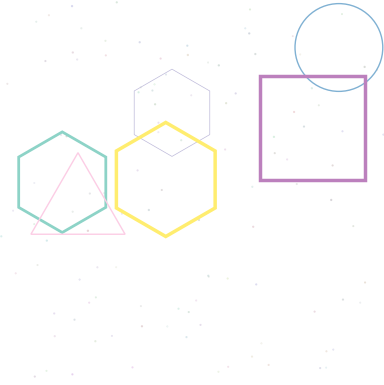[{"shape": "hexagon", "thickness": 2, "radius": 0.65, "center": [0.162, 0.527]}, {"shape": "hexagon", "thickness": 0.5, "radius": 0.57, "center": [0.447, 0.707]}, {"shape": "circle", "thickness": 1, "radius": 0.57, "center": [0.88, 0.877]}, {"shape": "triangle", "thickness": 1, "radius": 0.71, "center": [0.203, 0.462]}, {"shape": "square", "thickness": 2.5, "radius": 0.68, "center": [0.812, 0.668]}, {"shape": "hexagon", "thickness": 2.5, "radius": 0.74, "center": [0.431, 0.534]}]